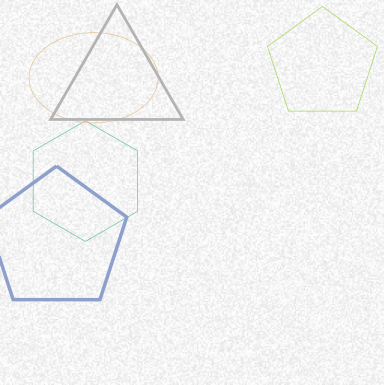[{"shape": "hexagon", "thickness": 0.5, "radius": 0.78, "center": [0.222, 0.53]}, {"shape": "pentagon", "thickness": 2.5, "radius": 0.96, "center": [0.147, 0.377]}, {"shape": "pentagon", "thickness": 0.5, "radius": 0.75, "center": [0.838, 0.833]}, {"shape": "oval", "thickness": 0.5, "radius": 0.84, "center": [0.243, 0.798]}, {"shape": "triangle", "thickness": 2, "radius": 0.99, "center": [0.304, 0.789]}]